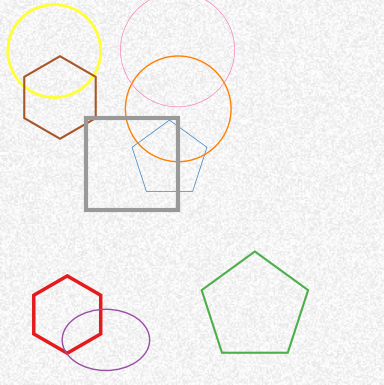[{"shape": "hexagon", "thickness": 2.5, "radius": 0.5, "center": [0.175, 0.183]}, {"shape": "pentagon", "thickness": 0.5, "radius": 0.51, "center": [0.44, 0.586]}, {"shape": "pentagon", "thickness": 1.5, "radius": 0.73, "center": [0.662, 0.201]}, {"shape": "oval", "thickness": 1, "radius": 0.57, "center": [0.275, 0.117]}, {"shape": "circle", "thickness": 1, "radius": 0.69, "center": [0.463, 0.717]}, {"shape": "circle", "thickness": 2, "radius": 0.6, "center": [0.141, 0.867]}, {"shape": "hexagon", "thickness": 1.5, "radius": 0.54, "center": [0.156, 0.747]}, {"shape": "circle", "thickness": 0.5, "radius": 0.74, "center": [0.461, 0.871]}, {"shape": "square", "thickness": 3, "radius": 0.59, "center": [0.343, 0.574]}]